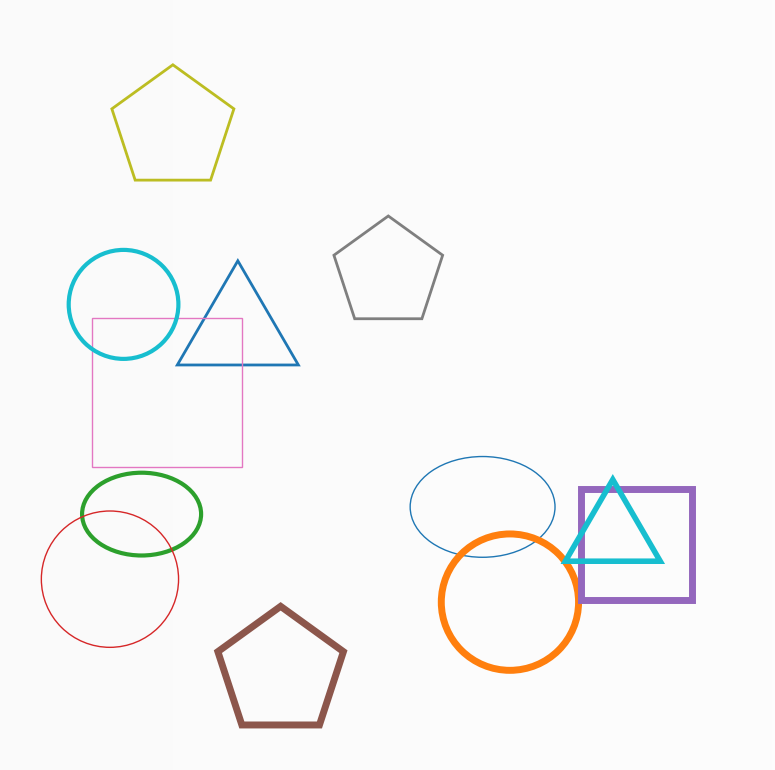[{"shape": "oval", "thickness": 0.5, "radius": 0.47, "center": [0.623, 0.342]}, {"shape": "triangle", "thickness": 1, "radius": 0.45, "center": [0.307, 0.571]}, {"shape": "circle", "thickness": 2.5, "radius": 0.44, "center": [0.658, 0.218]}, {"shape": "oval", "thickness": 1.5, "radius": 0.38, "center": [0.183, 0.332]}, {"shape": "circle", "thickness": 0.5, "radius": 0.44, "center": [0.142, 0.248]}, {"shape": "square", "thickness": 2.5, "radius": 0.36, "center": [0.822, 0.293]}, {"shape": "pentagon", "thickness": 2.5, "radius": 0.43, "center": [0.362, 0.127]}, {"shape": "square", "thickness": 0.5, "radius": 0.48, "center": [0.215, 0.49]}, {"shape": "pentagon", "thickness": 1, "radius": 0.37, "center": [0.501, 0.646]}, {"shape": "pentagon", "thickness": 1, "radius": 0.41, "center": [0.223, 0.833]}, {"shape": "triangle", "thickness": 2, "radius": 0.35, "center": [0.791, 0.306]}, {"shape": "circle", "thickness": 1.5, "radius": 0.35, "center": [0.159, 0.605]}]